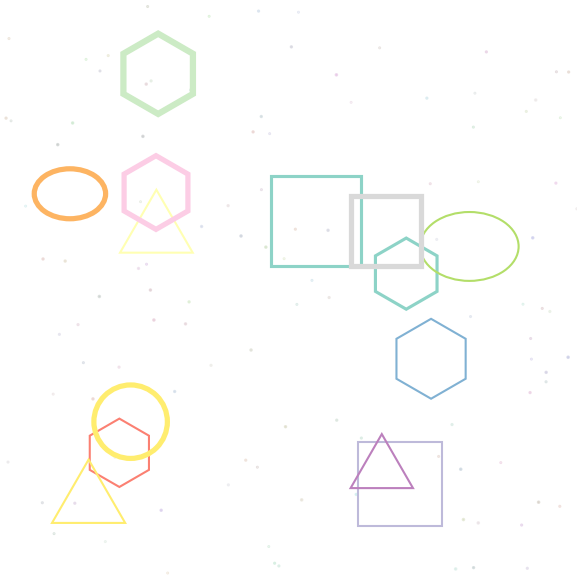[{"shape": "hexagon", "thickness": 1.5, "radius": 0.31, "center": [0.703, 0.525]}, {"shape": "square", "thickness": 1.5, "radius": 0.39, "center": [0.547, 0.617]}, {"shape": "triangle", "thickness": 1, "radius": 0.36, "center": [0.271, 0.598]}, {"shape": "square", "thickness": 1, "radius": 0.37, "center": [0.693, 0.161]}, {"shape": "hexagon", "thickness": 1, "radius": 0.3, "center": [0.207, 0.215]}, {"shape": "hexagon", "thickness": 1, "radius": 0.35, "center": [0.746, 0.378]}, {"shape": "oval", "thickness": 2.5, "radius": 0.31, "center": [0.121, 0.664]}, {"shape": "oval", "thickness": 1, "radius": 0.43, "center": [0.813, 0.572]}, {"shape": "hexagon", "thickness": 2.5, "radius": 0.32, "center": [0.27, 0.666]}, {"shape": "square", "thickness": 2.5, "radius": 0.3, "center": [0.669, 0.6]}, {"shape": "triangle", "thickness": 1, "radius": 0.31, "center": [0.661, 0.185]}, {"shape": "hexagon", "thickness": 3, "radius": 0.35, "center": [0.274, 0.871]}, {"shape": "triangle", "thickness": 1, "radius": 0.37, "center": [0.153, 0.13]}, {"shape": "circle", "thickness": 2.5, "radius": 0.32, "center": [0.226, 0.269]}]